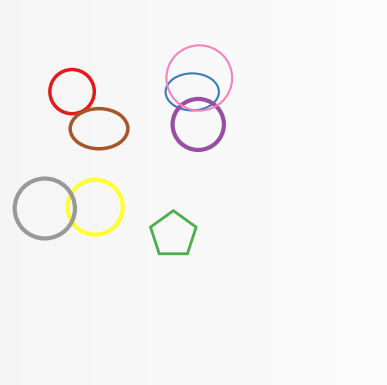[{"shape": "circle", "thickness": 2.5, "radius": 0.29, "center": [0.186, 0.762]}, {"shape": "oval", "thickness": 1.5, "radius": 0.34, "center": [0.496, 0.761]}, {"shape": "pentagon", "thickness": 2, "radius": 0.31, "center": [0.447, 0.391]}, {"shape": "circle", "thickness": 3, "radius": 0.33, "center": [0.512, 0.677]}, {"shape": "circle", "thickness": 3, "radius": 0.36, "center": [0.246, 0.462]}, {"shape": "oval", "thickness": 2.5, "radius": 0.37, "center": [0.256, 0.666]}, {"shape": "circle", "thickness": 1.5, "radius": 0.42, "center": [0.514, 0.797]}, {"shape": "circle", "thickness": 3, "radius": 0.39, "center": [0.116, 0.458]}]